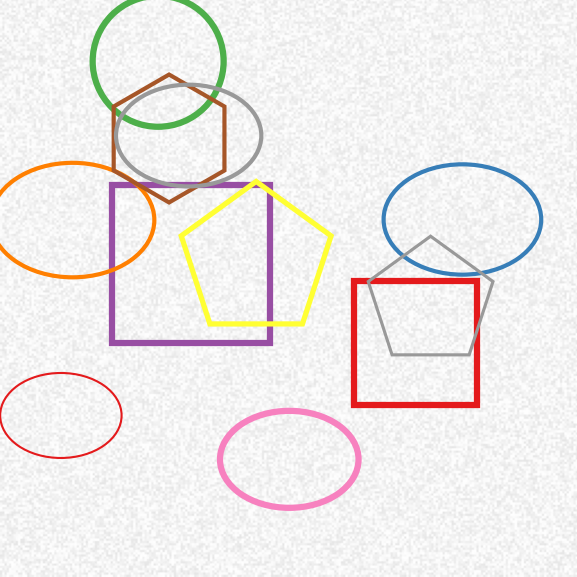[{"shape": "square", "thickness": 3, "radius": 0.53, "center": [0.72, 0.406]}, {"shape": "oval", "thickness": 1, "radius": 0.53, "center": [0.105, 0.28]}, {"shape": "oval", "thickness": 2, "radius": 0.68, "center": [0.801, 0.619]}, {"shape": "circle", "thickness": 3, "radius": 0.57, "center": [0.274, 0.893]}, {"shape": "square", "thickness": 3, "radius": 0.68, "center": [0.331, 0.542]}, {"shape": "oval", "thickness": 2, "radius": 0.71, "center": [0.126, 0.618]}, {"shape": "pentagon", "thickness": 2.5, "radius": 0.68, "center": [0.444, 0.549]}, {"shape": "hexagon", "thickness": 2, "radius": 0.55, "center": [0.293, 0.759]}, {"shape": "oval", "thickness": 3, "radius": 0.6, "center": [0.501, 0.204]}, {"shape": "oval", "thickness": 2, "radius": 0.63, "center": [0.327, 0.764]}, {"shape": "pentagon", "thickness": 1.5, "radius": 0.57, "center": [0.746, 0.477]}]